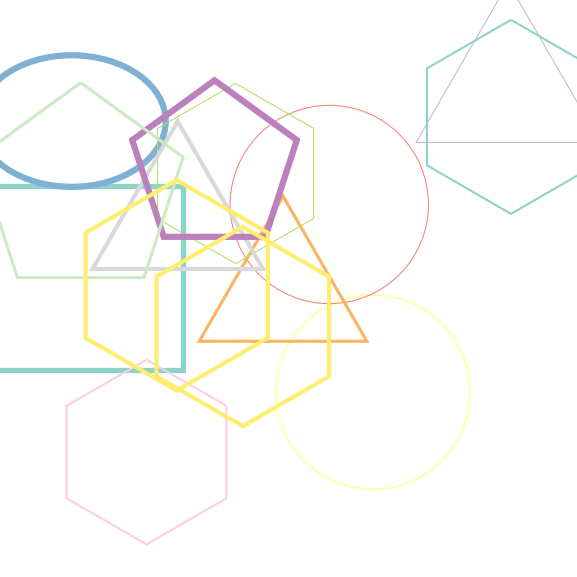[{"shape": "hexagon", "thickness": 1, "radius": 0.84, "center": [0.885, 0.797]}, {"shape": "square", "thickness": 2.5, "radius": 0.8, "center": [0.157, 0.517]}, {"shape": "circle", "thickness": 1, "radius": 0.84, "center": [0.646, 0.32]}, {"shape": "triangle", "thickness": 0.5, "radius": 0.92, "center": [0.88, 0.845]}, {"shape": "circle", "thickness": 0.5, "radius": 0.86, "center": [0.57, 0.645]}, {"shape": "oval", "thickness": 3, "radius": 0.81, "center": [0.124, 0.79]}, {"shape": "triangle", "thickness": 1.5, "radius": 0.84, "center": [0.49, 0.492]}, {"shape": "hexagon", "thickness": 0.5, "radius": 0.78, "center": [0.408, 0.699]}, {"shape": "hexagon", "thickness": 1, "radius": 0.8, "center": [0.254, 0.216]}, {"shape": "triangle", "thickness": 2, "radius": 0.85, "center": [0.308, 0.619]}, {"shape": "pentagon", "thickness": 3, "radius": 0.75, "center": [0.371, 0.71]}, {"shape": "pentagon", "thickness": 1.5, "radius": 0.93, "center": [0.14, 0.669]}, {"shape": "hexagon", "thickness": 2, "radius": 0.86, "center": [0.42, 0.434]}, {"shape": "hexagon", "thickness": 2, "radius": 0.91, "center": [0.306, 0.505]}]